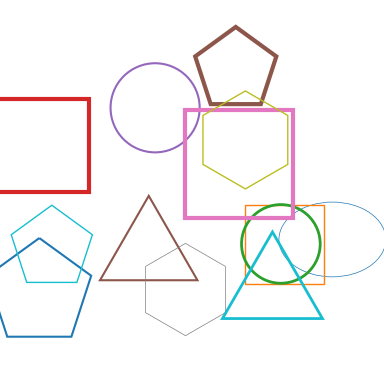[{"shape": "pentagon", "thickness": 1.5, "radius": 0.71, "center": [0.102, 0.24]}, {"shape": "oval", "thickness": 0.5, "radius": 0.69, "center": [0.863, 0.378]}, {"shape": "square", "thickness": 1, "radius": 0.52, "center": [0.739, 0.365]}, {"shape": "circle", "thickness": 2, "radius": 0.51, "center": [0.73, 0.366]}, {"shape": "square", "thickness": 3, "radius": 0.6, "center": [0.112, 0.622]}, {"shape": "circle", "thickness": 1.5, "radius": 0.58, "center": [0.403, 0.72]}, {"shape": "triangle", "thickness": 1.5, "radius": 0.73, "center": [0.386, 0.345]}, {"shape": "pentagon", "thickness": 3, "radius": 0.55, "center": [0.612, 0.819]}, {"shape": "square", "thickness": 3, "radius": 0.7, "center": [0.622, 0.574]}, {"shape": "hexagon", "thickness": 0.5, "radius": 0.6, "center": [0.482, 0.248]}, {"shape": "hexagon", "thickness": 1, "radius": 0.64, "center": [0.637, 0.637]}, {"shape": "triangle", "thickness": 2, "radius": 0.75, "center": [0.708, 0.248]}, {"shape": "pentagon", "thickness": 1, "radius": 0.55, "center": [0.135, 0.356]}]